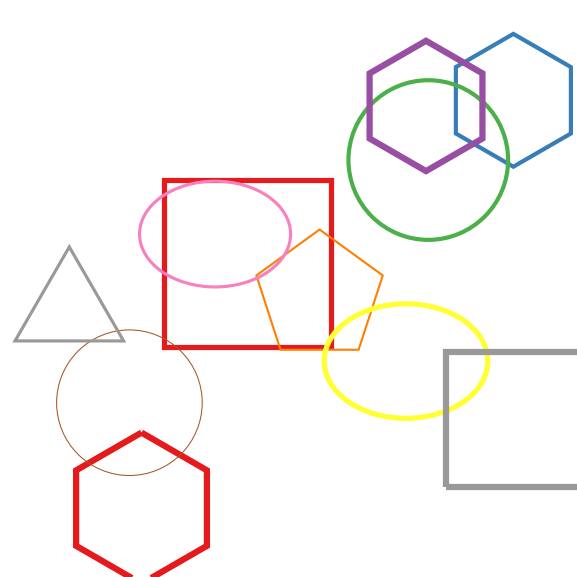[{"shape": "square", "thickness": 2.5, "radius": 0.72, "center": [0.429, 0.542]}, {"shape": "hexagon", "thickness": 3, "radius": 0.65, "center": [0.245, 0.119]}, {"shape": "hexagon", "thickness": 2, "radius": 0.58, "center": [0.889, 0.825]}, {"shape": "circle", "thickness": 2, "radius": 0.69, "center": [0.742, 0.722]}, {"shape": "hexagon", "thickness": 3, "radius": 0.56, "center": [0.738, 0.816]}, {"shape": "pentagon", "thickness": 1, "radius": 0.58, "center": [0.553, 0.487]}, {"shape": "oval", "thickness": 2.5, "radius": 0.71, "center": [0.703, 0.374]}, {"shape": "circle", "thickness": 0.5, "radius": 0.63, "center": [0.224, 0.302]}, {"shape": "oval", "thickness": 1.5, "radius": 0.65, "center": [0.372, 0.594]}, {"shape": "triangle", "thickness": 1.5, "radius": 0.54, "center": [0.12, 0.463]}, {"shape": "square", "thickness": 3, "radius": 0.58, "center": [0.889, 0.273]}]